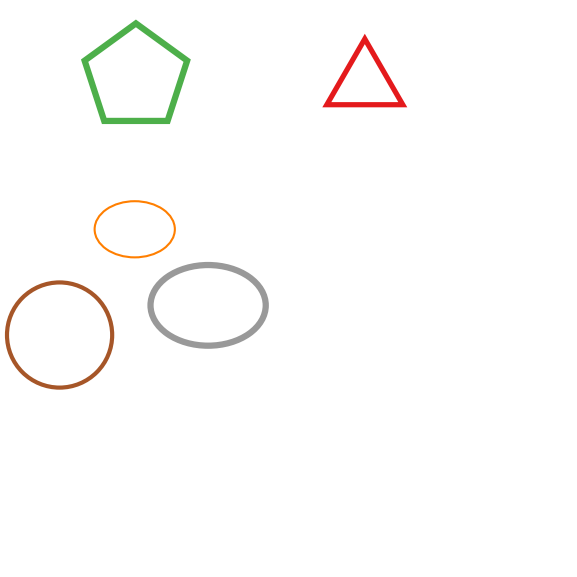[{"shape": "triangle", "thickness": 2.5, "radius": 0.38, "center": [0.632, 0.856]}, {"shape": "pentagon", "thickness": 3, "radius": 0.47, "center": [0.235, 0.865]}, {"shape": "oval", "thickness": 1, "radius": 0.35, "center": [0.233, 0.602]}, {"shape": "circle", "thickness": 2, "radius": 0.46, "center": [0.103, 0.419]}, {"shape": "oval", "thickness": 3, "radius": 0.5, "center": [0.36, 0.47]}]